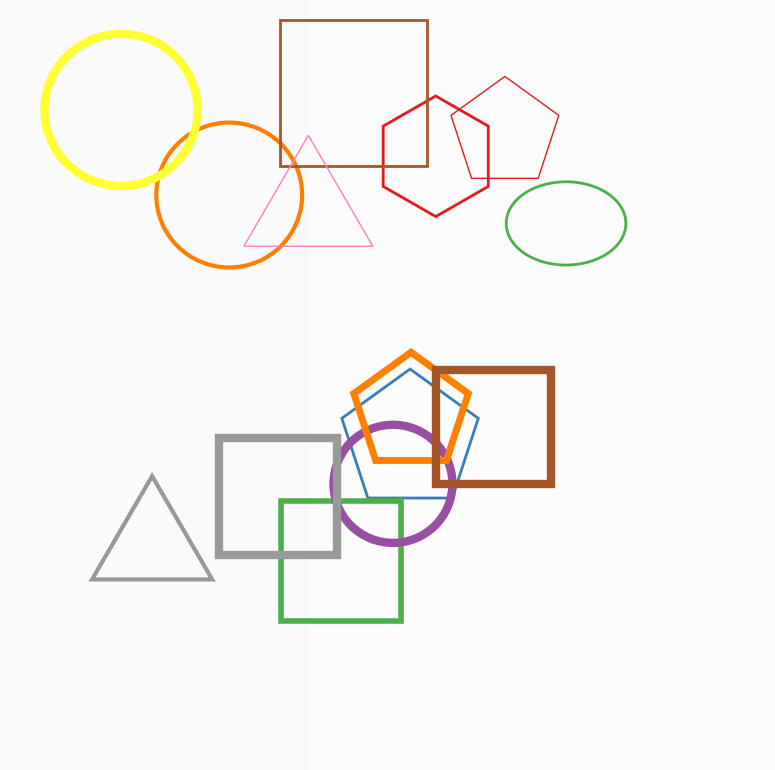[{"shape": "hexagon", "thickness": 1, "radius": 0.39, "center": [0.562, 0.797]}, {"shape": "pentagon", "thickness": 0.5, "radius": 0.37, "center": [0.651, 0.828]}, {"shape": "pentagon", "thickness": 1, "radius": 0.46, "center": [0.529, 0.428]}, {"shape": "oval", "thickness": 1, "radius": 0.39, "center": [0.73, 0.71]}, {"shape": "square", "thickness": 2, "radius": 0.39, "center": [0.44, 0.271]}, {"shape": "circle", "thickness": 3, "radius": 0.38, "center": [0.507, 0.372]}, {"shape": "pentagon", "thickness": 2.5, "radius": 0.39, "center": [0.53, 0.465]}, {"shape": "circle", "thickness": 1.5, "radius": 0.47, "center": [0.296, 0.747]}, {"shape": "circle", "thickness": 3, "radius": 0.49, "center": [0.156, 0.857]}, {"shape": "square", "thickness": 3, "radius": 0.37, "center": [0.637, 0.446]}, {"shape": "square", "thickness": 1, "radius": 0.47, "center": [0.456, 0.879]}, {"shape": "triangle", "thickness": 0.5, "radius": 0.48, "center": [0.398, 0.728]}, {"shape": "square", "thickness": 3, "radius": 0.38, "center": [0.359, 0.356]}, {"shape": "triangle", "thickness": 1.5, "radius": 0.45, "center": [0.196, 0.292]}]